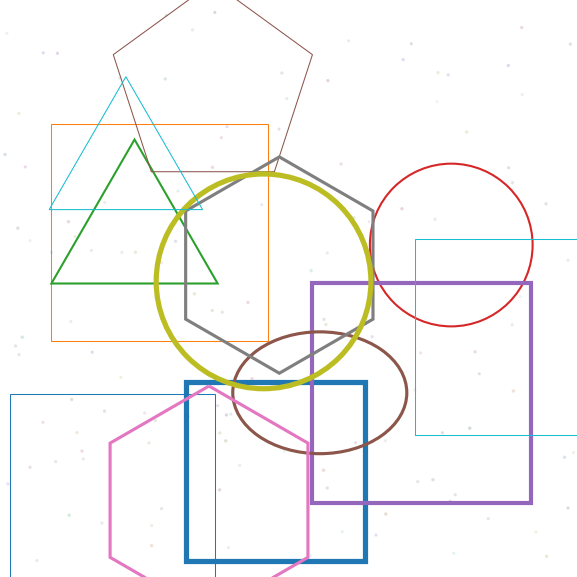[{"shape": "square", "thickness": 2.5, "radius": 0.78, "center": [0.477, 0.183]}, {"shape": "square", "thickness": 0.5, "radius": 0.89, "center": [0.195, 0.139]}, {"shape": "square", "thickness": 0.5, "radius": 0.94, "center": [0.276, 0.596]}, {"shape": "triangle", "thickness": 1, "radius": 0.83, "center": [0.233, 0.591]}, {"shape": "circle", "thickness": 1, "radius": 0.7, "center": [0.781, 0.575]}, {"shape": "square", "thickness": 2, "radius": 0.95, "center": [0.73, 0.319]}, {"shape": "oval", "thickness": 1.5, "radius": 0.75, "center": [0.554, 0.319]}, {"shape": "pentagon", "thickness": 0.5, "radius": 0.91, "center": [0.369, 0.848]}, {"shape": "hexagon", "thickness": 1.5, "radius": 0.99, "center": [0.362, 0.133]}, {"shape": "hexagon", "thickness": 1.5, "radius": 0.94, "center": [0.484, 0.54]}, {"shape": "circle", "thickness": 2.5, "radius": 0.93, "center": [0.456, 0.512]}, {"shape": "square", "thickness": 0.5, "radius": 0.85, "center": [0.888, 0.416]}, {"shape": "triangle", "thickness": 0.5, "radius": 0.77, "center": [0.218, 0.713]}]